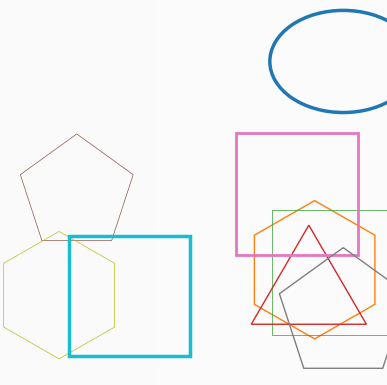[{"shape": "oval", "thickness": 2.5, "radius": 0.95, "center": [0.886, 0.84]}, {"shape": "hexagon", "thickness": 1, "radius": 0.9, "center": [0.812, 0.299]}, {"shape": "square", "thickness": 0.5, "radius": 0.81, "center": [0.864, 0.292]}, {"shape": "triangle", "thickness": 1, "radius": 0.86, "center": [0.797, 0.244]}, {"shape": "pentagon", "thickness": 0.5, "radius": 0.77, "center": [0.198, 0.499]}, {"shape": "square", "thickness": 2, "radius": 0.79, "center": [0.766, 0.496]}, {"shape": "pentagon", "thickness": 1, "radius": 0.87, "center": [0.886, 0.184]}, {"shape": "hexagon", "thickness": 0.5, "radius": 0.83, "center": [0.153, 0.233]}, {"shape": "square", "thickness": 2.5, "radius": 0.78, "center": [0.335, 0.231]}]